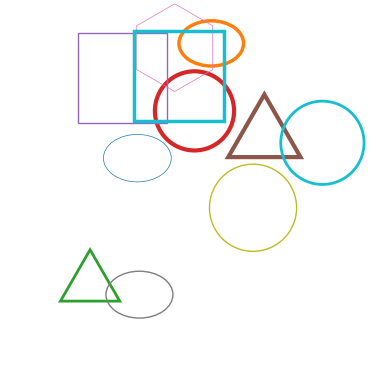[{"shape": "oval", "thickness": 0.5, "radius": 0.44, "center": [0.357, 0.589]}, {"shape": "oval", "thickness": 2.5, "radius": 0.42, "center": [0.549, 0.887]}, {"shape": "triangle", "thickness": 2, "radius": 0.44, "center": [0.234, 0.262]}, {"shape": "circle", "thickness": 3, "radius": 0.51, "center": [0.505, 0.712]}, {"shape": "square", "thickness": 1, "radius": 0.58, "center": [0.318, 0.798]}, {"shape": "triangle", "thickness": 3, "radius": 0.54, "center": [0.687, 0.646]}, {"shape": "hexagon", "thickness": 0.5, "radius": 0.57, "center": [0.454, 0.876]}, {"shape": "oval", "thickness": 1, "radius": 0.43, "center": [0.362, 0.235]}, {"shape": "circle", "thickness": 1, "radius": 0.57, "center": [0.657, 0.46]}, {"shape": "square", "thickness": 2.5, "radius": 0.59, "center": [0.465, 0.803]}, {"shape": "circle", "thickness": 2, "radius": 0.54, "center": [0.837, 0.629]}]